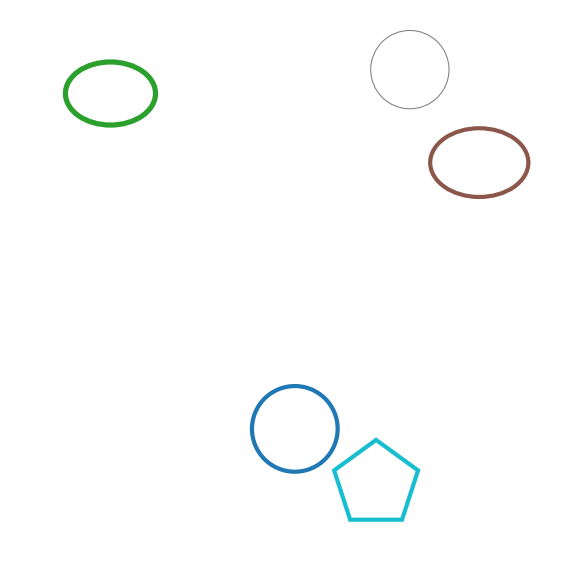[{"shape": "circle", "thickness": 2, "radius": 0.37, "center": [0.51, 0.256]}, {"shape": "oval", "thickness": 2.5, "radius": 0.39, "center": [0.191, 0.837]}, {"shape": "oval", "thickness": 2, "radius": 0.43, "center": [0.83, 0.718]}, {"shape": "circle", "thickness": 0.5, "radius": 0.34, "center": [0.71, 0.879]}, {"shape": "pentagon", "thickness": 2, "radius": 0.38, "center": [0.651, 0.161]}]